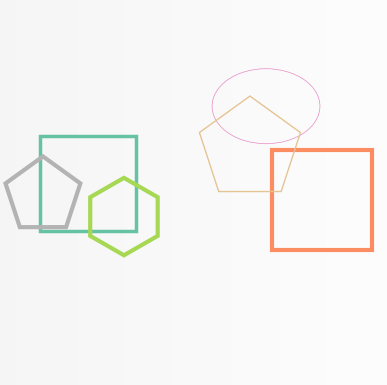[{"shape": "square", "thickness": 2.5, "radius": 0.61, "center": [0.227, 0.524]}, {"shape": "square", "thickness": 3, "radius": 0.65, "center": [0.831, 0.481]}, {"shape": "oval", "thickness": 0.5, "radius": 0.7, "center": [0.686, 0.724]}, {"shape": "hexagon", "thickness": 3, "radius": 0.5, "center": [0.32, 0.438]}, {"shape": "pentagon", "thickness": 1, "radius": 0.69, "center": [0.645, 0.613]}, {"shape": "pentagon", "thickness": 3, "radius": 0.51, "center": [0.111, 0.492]}]